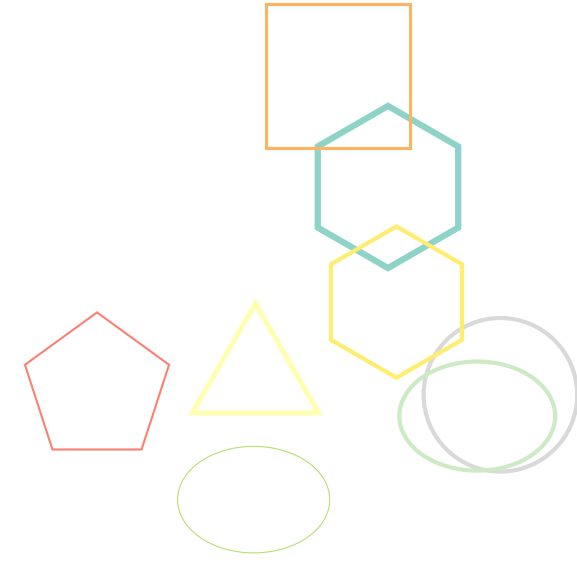[{"shape": "hexagon", "thickness": 3, "radius": 0.7, "center": [0.672, 0.675]}, {"shape": "triangle", "thickness": 2.5, "radius": 0.63, "center": [0.442, 0.347]}, {"shape": "pentagon", "thickness": 1, "radius": 0.66, "center": [0.168, 0.327]}, {"shape": "square", "thickness": 1.5, "radius": 0.62, "center": [0.586, 0.868]}, {"shape": "oval", "thickness": 0.5, "radius": 0.66, "center": [0.439, 0.134]}, {"shape": "circle", "thickness": 2, "radius": 0.66, "center": [0.866, 0.316]}, {"shape": "oval", "thickness": 2, "radius": 0.67, "center": [0.826, 0.279]}, {"shape": "hexagon", "thickness": 2, "radius": 0.65, "center": [0.686, 0.476]}]